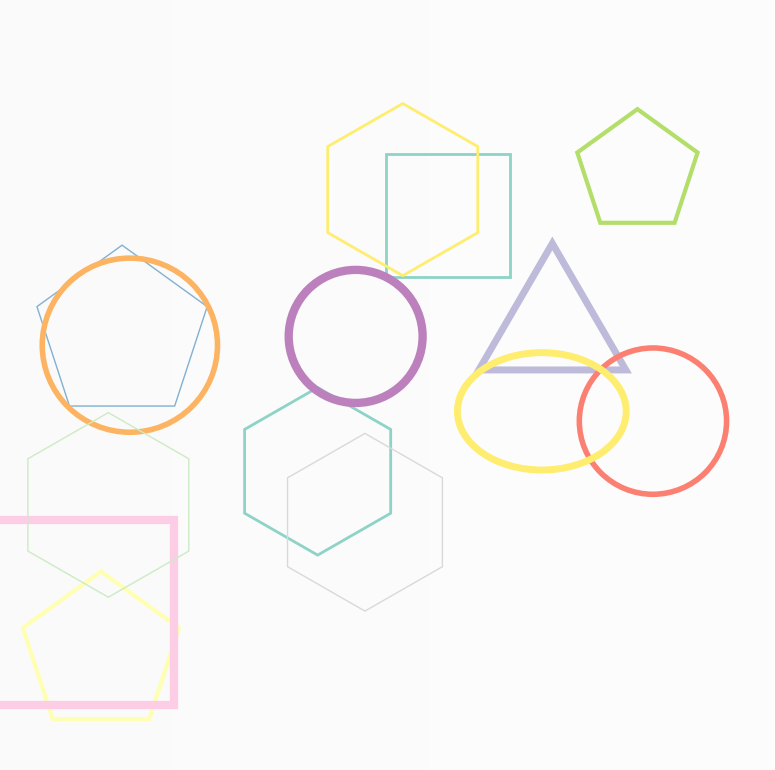[{"shape": "square", "thickness": 1, "radius": 0.4, "center": [0.578, 0.72]}, {"shape": "hexagon", "thickness": 1, "radius": 0.54, "center": [0.41, 0.388]}, {"shape": "pentagon", "thickness": 1.5, "radius": 0.53, "center": [0.13, 0.152]}, {"shape": "triangle", "thickness": 2.5, "radius": 0.55, "center": [0.713, 0.574]}, {"shape": "circle", "thickness": 2, "radius": 0.48, "center": [0.843, 0.453]}, {"shape": "pentagon", "thickness": 0.5, "radius": 0.58, "center": [0.158, 0.566]}, {"shape": "circle", "thickness": 2, "radius": 0.57, "center": [0.168, 0.552]}, {"shape": "pentagon", "thickness": 1.5, "radius": 0.41, "center": [0.823, 0.777]}, {"shape": "square", "thickness": 3, "radius": 0.6, "center": [0.105, 0.205]}, {"shape": "hexagon", "thickness": 0.5, "radius": 0.58, "center": [0.471, 0.322]}, {"shape": "circle", "thickness": 3, "radius": 0.43, "center": [0.459, 0.563]}, {"shape": "hexagon", "thickness": 0.5, "radius": 0.6, "center": [0.14, 0.344]}, {"shape": "oval", "thickness": 2.5, "radius": 0.54, "center": [0.699, 0.466]}, {"shape": "hexagon", "thickness": 1, "radius": 0.56, "center": [0.52, 0.754]}]